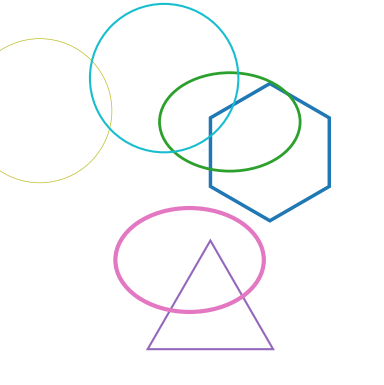[{"shape": "hexagon", "thickness": 2.5, "radius": 0.89, "center": [0.701, 0.605]}, {"shape": "oval", "thickness": 2, "radius": 0.91, "center": [0.597, 0.683]}, {"shape": "triangle", "thickness": 1.5, "radius": 0.94, "center": [0.546, 0.187]}, {"shape": "oval", "thickness": 3, "radius": 0.96, "center": [0.492, 0.325]}, {"shape": "circle", "thickness": 0.5, "radius": 0.94, "center": [0.103, 0.712]}, {"shape": "circle", "thickness": 1.5, "radius": 0.96, "center": [0.426, 0.797]}]